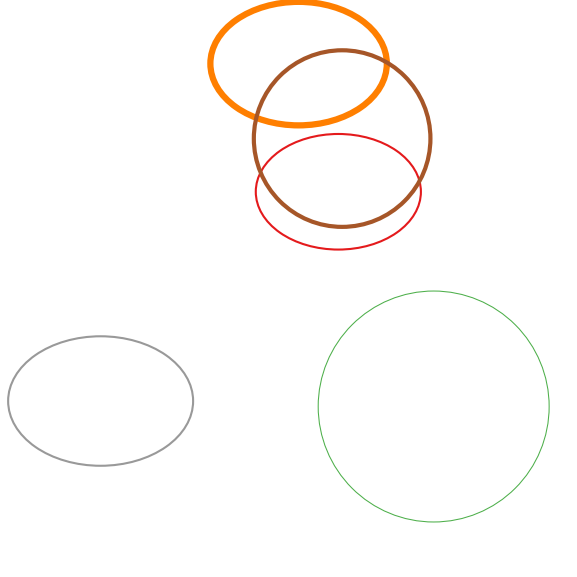[{"shape": "oval", "thickness": 1, "radius": 0.71, "center": [0.586, 0.667]}, {"shape": "circle", "thickness": 0.5, "radius": 1.0, "center": [0.751, 0.295]}, {"shape": "oval", "thickness": 3, "radius": 0.76, "center": [0.517, 0.889]}, {"shape": "circle", "thickness": 2, "radius": 0.76, "center": [0.592, 0.759]}, {"shape": "oval", "thickness": 1, "radius": 0.8, "center": [0.174, 0.305]}]